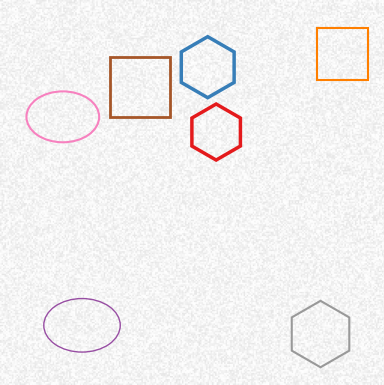[{"shape": "hexagon", "thickness": 2.5, "radius": 0.36, "center": [0.561, 0.657]}, {"shape": "hexagon", "thickness": 2.5, "radius": 0.4, "center": [0.539, 0.826]}, {"shape": "oval", "thickness": 1, "radius": 0.5, "center": [0.213, 0.155]}, {"shape": "square", "thickness": 1.5, "radius": 0.33, "center": [0.89, 0.859]}, {"shape": "square", "thickness": 2, "radius": 0.38, "center": [0.364, 0.774]}, {"shape": "oval", "thickness": 1.5, "radius": 0.47, "center": [0.163, 0.697]}, {"shape": "hexagon", "thickness": 1.5, "radius": 0.43, "center": [0.833, 0.132]}]